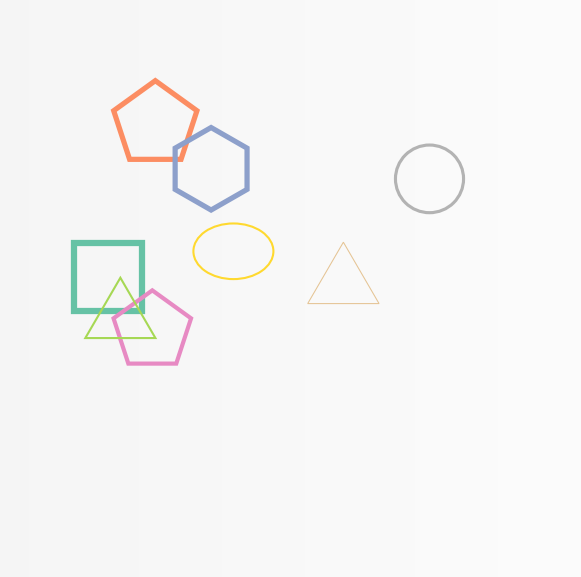[{"shape": "square", "thickness": 3, "radius": 0.29, "center": [0.186, 0.52]}, {"shape": "pentagon", "thickness": 2.5, "radius": 0.38, "center": [0.267, 0.784]}, {"shape": "hexagon", "thickness": 2.5, "radius": 0.36, "center": [0.363, 0.707]}, {"shape": "pentagon", "thickness": 2, "radius": 0.35, "center": [0.262, 0.426]}, {"shape": "triangle", "thickness": 1, "radius": 0.35, "center": [0.207, 0.449]}, {"shape": "oval", "thickness": 1, "radius": 0.34, "center": [0.402, 0.564]}, {"shape": "triangle", "thickness": 0.5, "radius": 0.35, "center": [0.591, 0.509]}, {"shape": "circle", "thickness": 1.5, "radius": 0.29, "center": [0.739, 0.689]}]